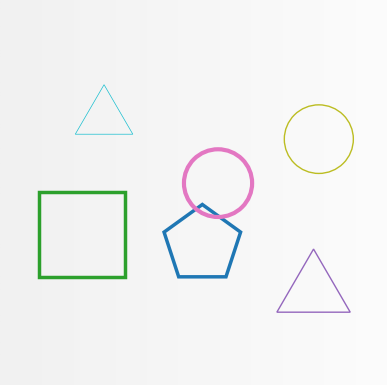[{"shape": "pentagon", "thickness": 2.5, "radius": 0.52, "center": [0.522, 0.365]}, {"shape": "square", "thickness": 2.5, "radius": 0.55, "center": [0.211, 0.392]}, {"shape": "triangle", "thickness": 1, "radius": 0.55, "center": [0.809, 0.244]}, {"shape": "circle", "thickness": 3, "radius": 0.44, "center": [0.563, 0.524]}, {"shape": "circle", "thickness": 1, "radius": 0.45, "center": [0.823, 0.639]}, {"shape": "triangle", "thickness": 0.5, "radius": 0.43, "center": [0.269, 0.694]}]